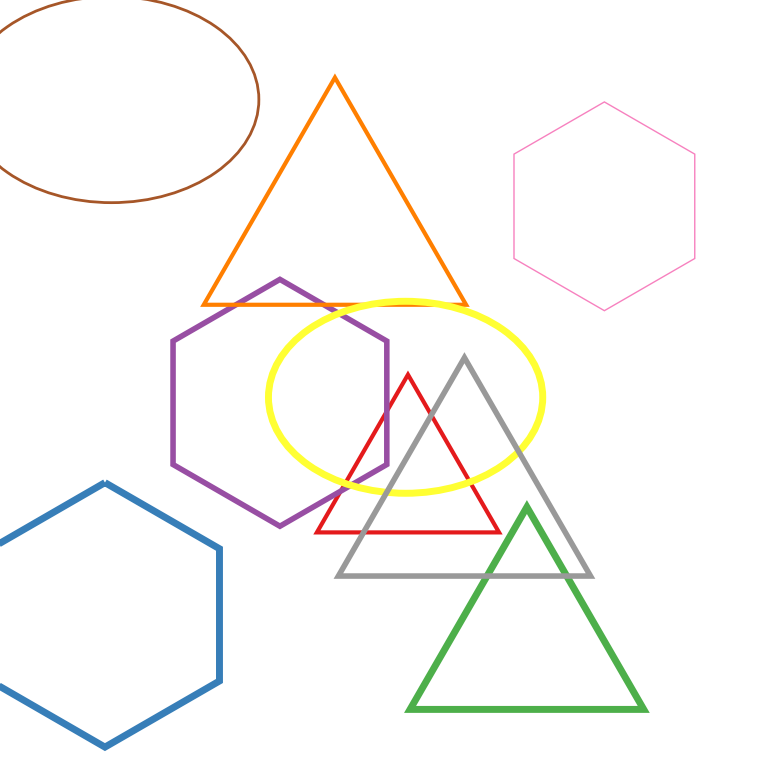[{"shape": "triangle", "thickness": 1.5, "radius": 0.68, "center": [0.53, 0.377]}, {"shape": "hexagon", "thickness": 2.5, "radius": 0.86, "center": [0.136, 0.201]}, {"shape": "triangle", "thickness": 2.5, "radius": 0.88, "center": [0.684, 0.166]}, {"shape": "hexagon", "thickness": 2, "radius": 0.8, "center": [0.364, 0.477]}, {"shape": "triangle", "thickness": 1.5, "radius": 0.98, "center": [0.435, 0.703]}, {"shape": "oval", "thickness": 2.5, "radius": 0.89, "center": [0.527, 0.484]}, {"shape": "oval", "thickness": 1, "radius": 0.96, "center": [0.145, 0.871]}, {"shape": "hexagon", "thickness": 0.5, "radius": 0.68, "center": [0.785, 0.732]}, {"shape": "triangle", "thickness": 2, "radius": 0.95, "center": [0.603, 0.346]}]